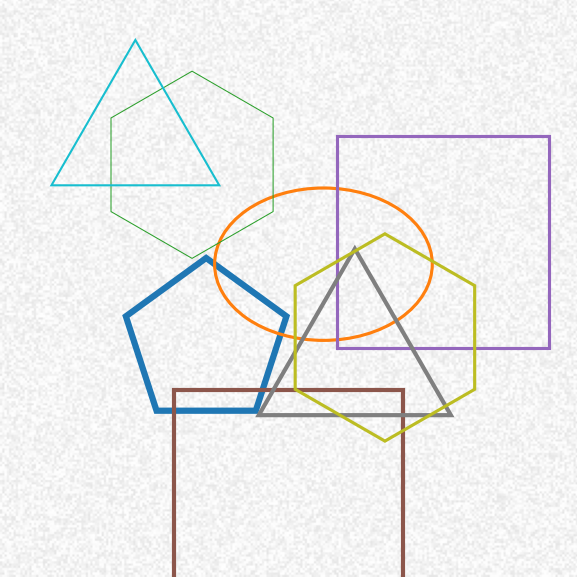[{"shape": "pentagon", "thickness": 3, "radius": 0.73, "center": [0.357, 0.406]}, {"shape": "oval", "thickness": 1.5, "radius": 0.94, "center": [0.56, 0.542]}, {"shape": "hexagon", "thickness": 0.5, "radius": 0.81, "center": [0.333, 0.714]}, {"shape": "square", "thickness": 1.5, "radius": 0.92, "center": [0.767, 0.58]}, {"shape": "square", "thickness": 2, "radius": 0.99, "center": [0.499, 0.126]}, {"shape": "triangle", "thickness": 2, "radius": 0.96, "center": [0.614, 0.376]}, {"shape": "hexagon", "thickness": 1.5, "radius": 0.9, "center": [0.667, 0.415]}, {"shape": "triangle", "thickness": 1, "radius": 0.84, "center": [0.234, 0.762]}]